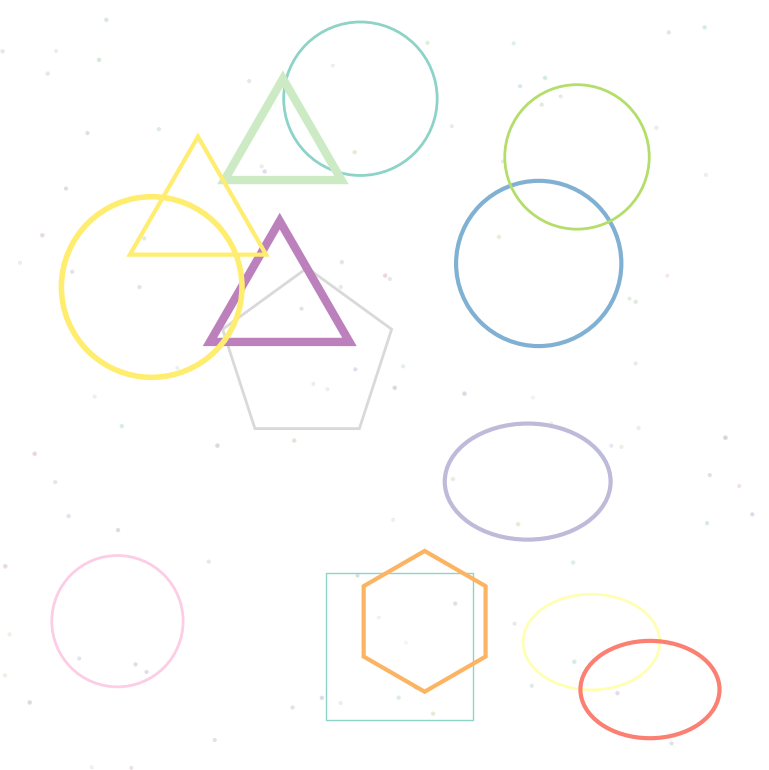[{"shape": "circle", "thickness": 1, "radius": 0.5, "center": [0.468, 0.872]}, {"shape": "square", "thickness": 0.5, "radius": 0.48, "center": [0.519, 0.161]}, {"shape": "oval", "thickness": 1, "radius": 0.44, "center": [0.768, 0.166]}, {"shape": "oval", "thickness": 1.5, "radius": 0.54, "center": [0.685, 0.375]}, {"shape": "oval", "thickness": 1.5, "radius": 0.45, "center": [0.844, 0.104]}, {"shape": "circle", "thickness": 1.5, "radius": 0.54, "center": [0.7, 0.658]}, {"shape": "hexagon", "thickness": 1.5, "radius": 0.46, "center": [0.551, 0.193]}, {"shape": "circle", "thickness": 1, "radius": 0.47, "center": [0.749, 0.796]}, {"shape": "circle", "thickness": 1, "radius": 0.43, "center": [0.153, 0.193]}, {"shape": "pentagon", "thickness": 1, "radius": 0.58, "center": [0.399, 0.537]}, {"shape": "triangle", "thickness": 3, "radius": 0.52, "center": [0.363, 0.608]}, {"shape": "triangle", "thickness": 3, "radius": 0.44, "center": [0.367, 0.81]}, {"shape": "circle", "thickness": 2, "radius": 0.59, "center": [0.197, 0.627]}, {"shape": "triangle", "thickness": 1.5, "radius": 0.51, "center": [0.257, 0.72]}]